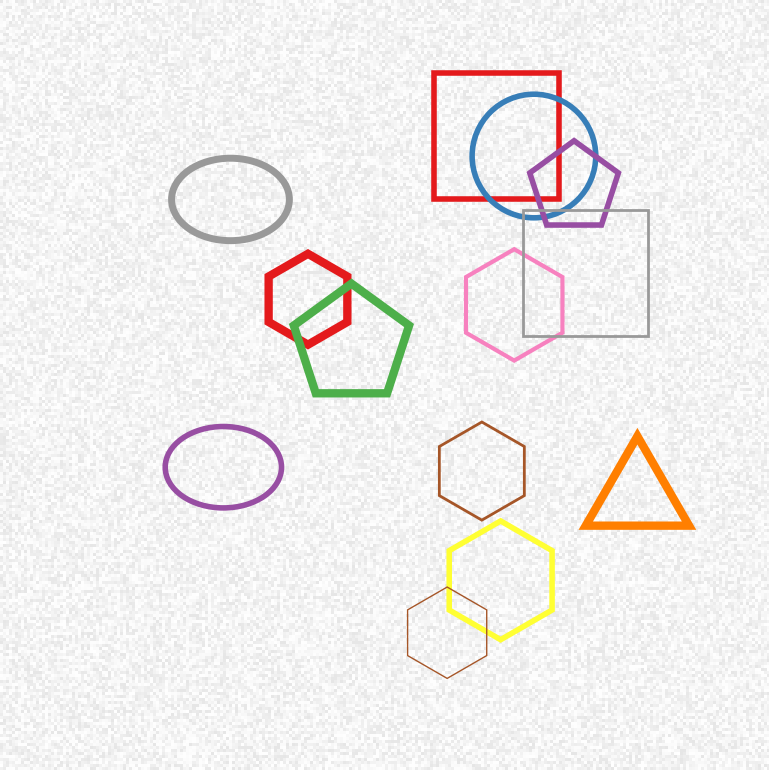[{"shape": "square", "thickness": 2, "radius": 0.41, "center": [0.645, 0.823]}, {"shape": "hexagon", "thickness": 3, "radius": 0.3, "center": [0.4, 0.611]}, {"shape": "circle", "thickness": 2, "radius": 0.4, "center": [0.693, 0.797]}, {"shape": "pentagon", "thickness": 3, "radius": 0.39, "center": [0.456, 0.553]}, {"shape": "pentagon", "thickness": 2, "radius": 0.3, "center": [0.746, 0.757]}, {"shape": "oval", "thickness": 2, "radius": 0.38, "center": [0.29, 0.393]}, {"shape": "triangle", "thickness": 3, "radius": 0.39, "center": [0.828, 0.356]}, {"shape": "hexagon", "thickness": 2, "radius": 0.39, "center": [0.65, 0.246]}, {"shape": "hexagon", "thickness": 0.5, "radius": 0.3, "center": [0.581, 0.178]}, {"shape": "hexagon", "thickness": 1, "radius": 0.32, "center": [0.626, 0.388]}, {"shape": "hexagon", "thickness": 1.5, "radius": 0.36, "center": [0.668, 0.604]}, {"shape": "square", "thickness": 1, "radius": 0.41, "center": [0.76, 0.645]}, {"shape": "oval", "thickness": 2.5, "radius": 0.38, "center": [0.299, 0.741]}]